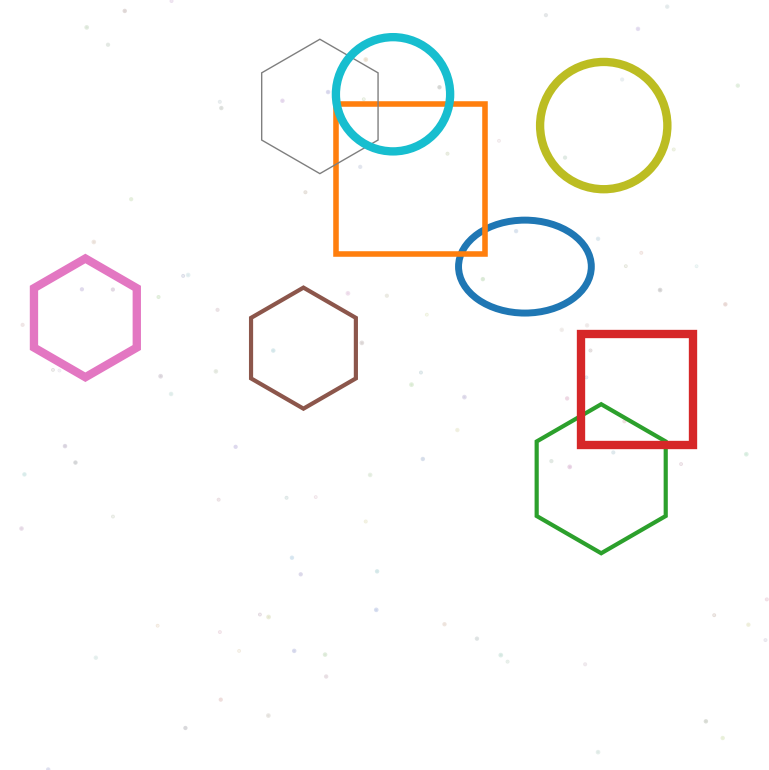[{"shape": "oval", "thickness": 2.5, "radius": 0.43, "center": [0.682, 0.654]}, {"shape": "square", "thickness": 2, "radius": 0.49, "center": [0.533, 0.768]}, {"shape": "hexagon", "thickness": 1.5, "radius": 0.48, "center": [0.781, 0.378]}, {"shape": "square", "thickness": 3, "radius": 0.36, "center": [0.828, 0.494]}, {"shape": "hexagon", "thickness": 1.5, "radius": 0.39, "center": [0.394, 0.548]}, {"shape": "hexagon", "thickness": 3, "radius": 0.39, "center": [0.111, 0.587]}, {"shape": "hexagon", "thickness": 0.5, "radius": 0.44, "center": [0.415, 0.862]}, {"shape": "circle", "thickness": 3, "radius": 0.41, "center": [0.784, 0.837]}, {"shape": "circle", "thickness": 3, "radius": 0.37, "center": [0.51, 0.878]}]